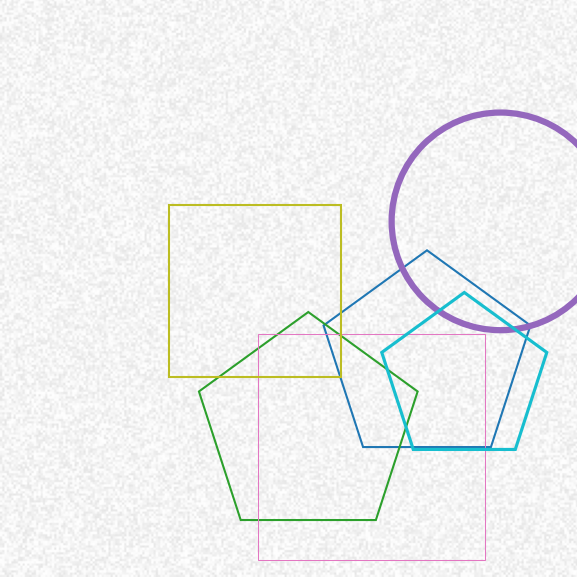[{"shape": "pentagon", "thickness": 1, "radius": 0.94, "center": [0.739, 0.377]}, {"shape": "pentagon", "thickness": 1, "radius": 1.0, "center": [0.534, 0.26]}, {"shape": "circle", "thickness": 3, "radius": 0.94, "center": [0.867, 0.616]}, {"shape": "square", "thickness": 0.5, "radius": 0.98, "center": [0.644, 0.225]}, {"shape": "square", "thickness": 1, "radius": 0.75, "center": [0.441, 0.495]}, {"shape": "pentagon", "thickness": 1.5, "radius": 0.75, "center": [0.804, 0.342]}]